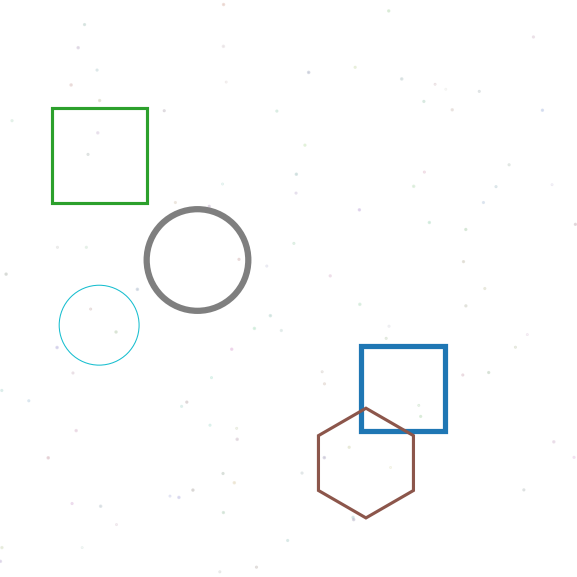[{"shape": "square", "thickness": 2.5, "radius": 0.37, "center": [0.698, 0.327]}, {"shape": "square", "thickness": 1.5, "radius": 0.41, "center": [0.172, 0.73]}, {"shape": "hexagon", "thickness": 1.5, "radius": 0.47, "center": [0.634, 0.197]}, {"shape": "circle", "thickness": 3, "radius": 0.44, "center": [0.342, 0.549]}, {"shape": "circle", "thickness": 0.5, "radius": 0.35, "center": [0.172, 0.436]}]